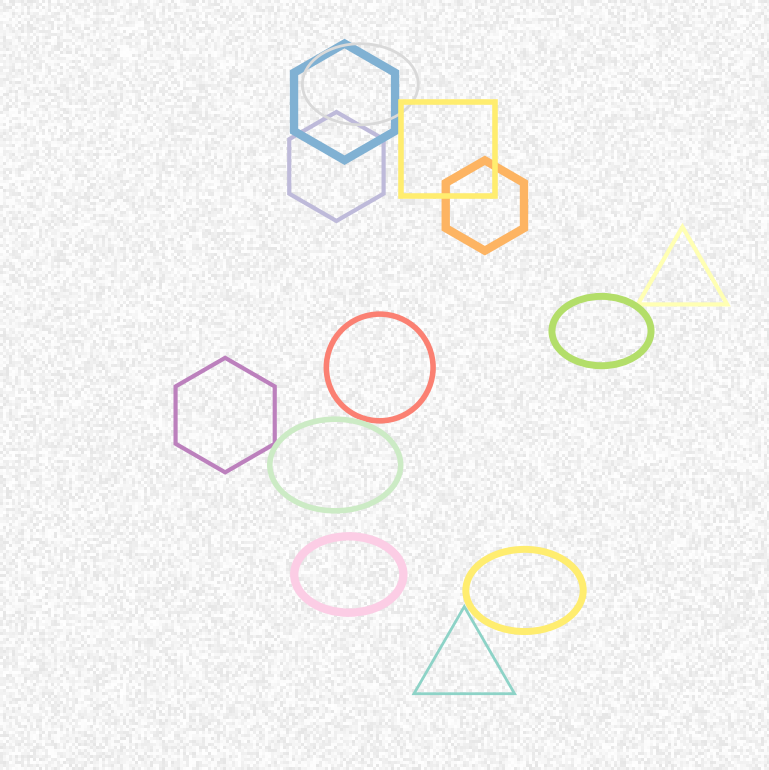[{"shape": "triangle", "thickness": 1, "radius": 0.38, "center": [0.603, 0.137]}, {"shape": "triangle", "thickness": 1.5, "radius": 0.34, "center": [0.886, 0.638]}, {"shape": "hexagon", "thickness": 1.5, "radius": 0.35, "center": [0.437, 0.784]}, {"shape": "circle", "thickness": 2, "radius": 0.35, "center": [0.493, 0.523]}, {"shape": "hexagon", "thickness": 3, "radius": 0.38, "center": [0.447, 0.868]}, {"shape": "hexagon", "thickness": 3, "radius": 0.29, "center": [0.63, 0.733]}, {"shape": "oval", "thickness": 2.5, "radius": 0.32, "center": [0.781, 0.57]}, {"shape": "oval", "thickness": 3, "radius": 0.35, "center": [0.453, 0.254]}, {"shape": "oval", "thickness": 1, "radius": 0.38, "center": [0.468, 0.891]}, {"shape": "hexagon", "thickness": 1.5, "radius": 0.37, "center": [0.292, 0.461]}, {"shape": "oval", "thickness": 2, "radius": 0.42, "center": [0.435, 0.396]}, {"shape": "square", "thickness": 2, "radius": 0.31, "center": [0.582, 0.806]}, {"shape": "oval", "thickness": 2.5, "radius": 0.38, "center": [0.681, 0.233]}]